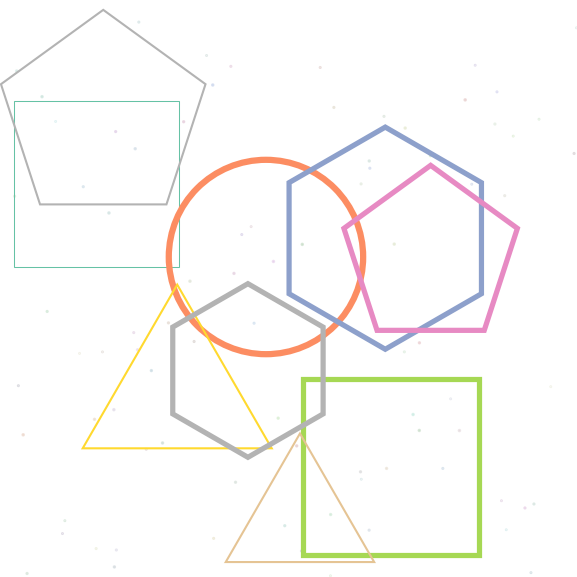[{"shape": "square", "thickness": 0.5, "radius": 0.72, "center": [0.167, 0.681]}, {"shape": "circle", "thickness": 3, "radius": 0.84, "center": [0.461, 0.554]}, {"shape": "hexagon", "thickness": 2.5, "radius": 0.96, "center": [0.667, 0.587]}, {"shape": "pentagon", "thickness": 2.5, "radius": 0.79, "center": [0.746, 0.555]}, {"shape": "square", "thickness": 2.5, "radius": 0.76, "center": [0.677, 0.191]}, {"shape": "triangle", "thickness": 1, "radius": 0.94, "center": [0.307, 0.317]}, {"shape": "triangle", "thickness": 1, "radius": 0.74, "center": [0.519, 0.1]}, {"shape": "hexagon", "thickness": 2.5, "radius": 0.75, "center": [0.429, 0.358]}, {"shape": "pentagon", "thickness": 1, "radius": 0.93, "center": [0.179, 0.796]}]